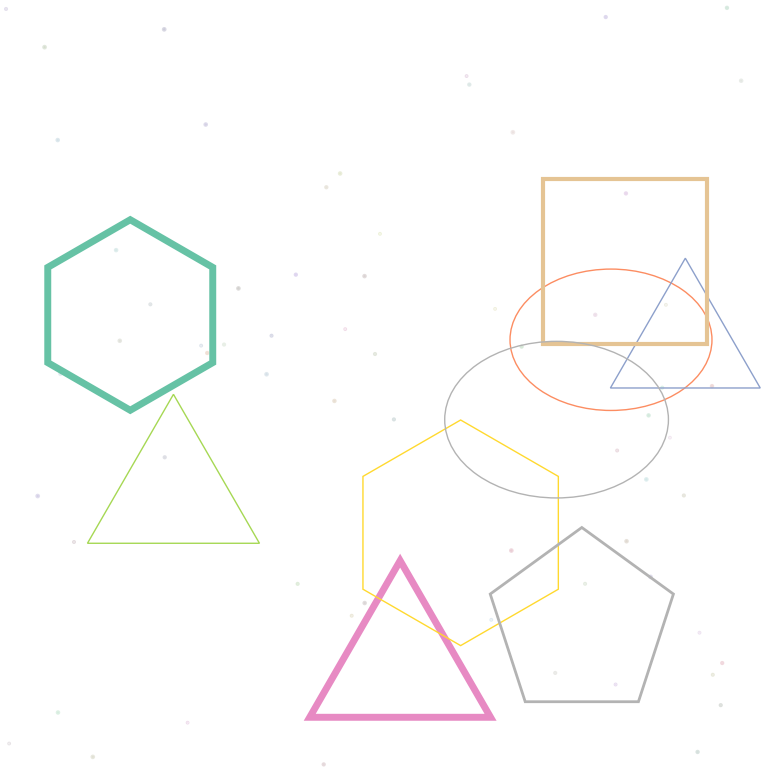[{"shape": "hexagon", "thickness": 2.5, "radius": 0.62, "center": [0.169, 0.591]}, {"shape": "oval", "thickness": 0.5, "radius": 0.66, "center": [0.794, 0.559]}, {"shape": "triangle", "thickness": 0.5, "radius": 0.56, "center": [0.89, 0.552]}, {"shape": "triangle", "thickness": 2.5, "radius": 0.68, "center": [0.52, 0.136]}, {"shape": "triangle", "thickness": 0.5, "radius": 0.64, "center": [0.225, 0.359]}, {"shape": "hexagon", "thickness": 0.5, "radius": 0.73, "center": [0.598, 0.308]}, {"shape": "square", "thickness": 1.5, "radius": 0.53, "center": [0.811, 0.66]}, {"shape": "pentagon", "thickness": 1, "radius": 0.63, "center": [0.756, 0.19]}, {"shape": "oval", "thickness": 0.5, "radius": 0.73, "center": [0.723, 0.455]}]